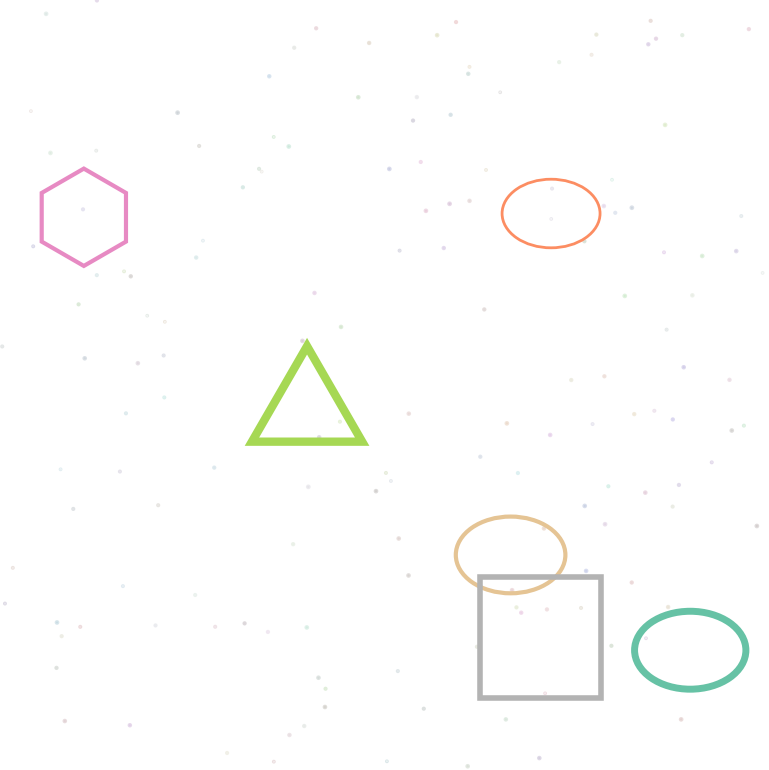[{"shape": "oval", "thickness": 2.5, "radius": 0.36, "center": [0.896, 0.156]}, {"shape": "oval", "thickness": 1, "radius": 0.32, "center": [0.716, 0.723]}, {"shape": "hexagon", "thickness": 1.5, "radius": 0.32, "center": [0.109, 0.718]}, {"shape": "triangle", "thickness": 3, "radius": 0.41, "center": [0.399, 0.468]}, {"shape": "oval", "thickness": 1.5, "radius": 0.36, "center": [0.663, 0.279]}, {"shape": "square", "thickness": 2, "radius": 0.39, "center": [0.702, 0.172]}]